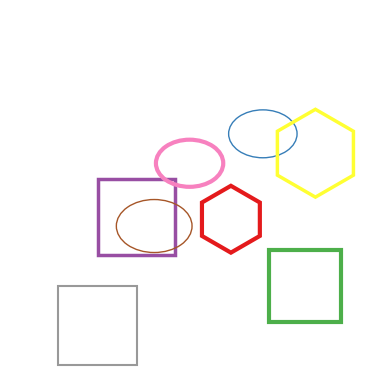[{"shape": "hexagon", "thickness": 3, "radius": 0.43, "center": [0.6, 0.431]}, {"shape": "oval", "thickness": 1, "radius": 0.44, "center": [0.683, 0.652]}, {"shape": "square", "thickness": 3, "radius": 0.47, "center": [0.791, 0.257]}, {"shape": "square", "thickness": 2.5, "radius": 0.49, "center": [0.355, 0.436]}, {"shape": "hexagon", "thickness": 2.5, "radius": 0.57, "center": [0.819, 0.602]}, {"shape": "oval", "thickness": 1, "radius": 0.49, "center": [0.4, 0.413]}, {"shape": "oval", "thickness": 3, "radius": 0.44, "center": [0.492, 0.576]}, {"shape": "square", "thickness": 1.5, "radius": 0.51, "center": [0.254, 0.154]}]